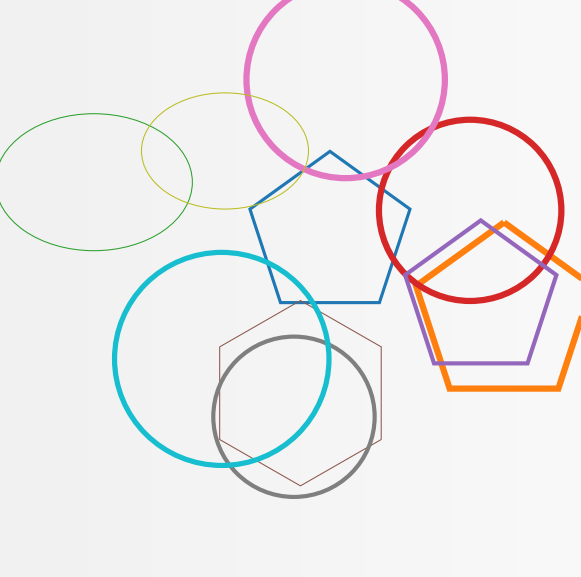[{"shape": "pentagon", "thickness": 1.5, "radius": 0.72, "center": [0.568, 0.592]}, {"shape": "pentagon", "thickness": 3, "radius": 0.8, "center": [0.867, 0.455]}, {"shape": "oval", "thickness": 0.5, "radius": 0.85, "center": [0.162, 0.684]}, {"shape": "circle", "thickness": 3, "radius": 0.78, "center": [0.809, 0.635]}, {"shape": "pentagon", "thickness": 2, "radius": 0.68, "center": [0.827, 0.481]}, {"shape": "hexagon", "thickness": 0.5, "radius": 0.8, "center": [0.517, 0.318]}, {"shape": "circle", "thickness": 3, "radius": 0.85, "center": [0.595, 0.861]}, {"shape": "circle", "thickness": 2, "radius": 0.69, "center": [0.506, 0.277]}, {"shape": "oval", "thickness": 0.5, "radius": 0.72, "center": [0.387, 0.738]}, {"shape": "circle", "thickness": 2.5, "radius": 0.92, "center": [0.382, 0.378]}]